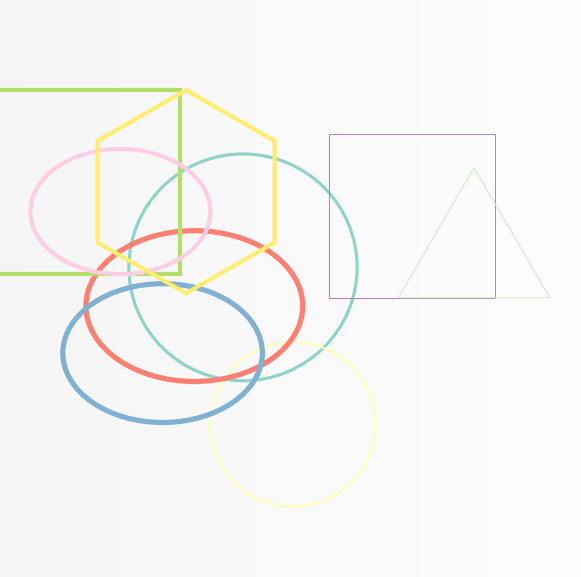[{"shape": "circle", "thickness": 1.5, "radius": 0.98, "center": [0.418, 0.536]}, {"shape": "circle", "thickness": 1, "radius": 0.71, "center": [0.504, 0.264]}, {"shape": "oval", "thickness": 2.5, "radius": 0.93, "center": [0.334, 0.469]}, {"shape": "oval", "thickness": 2.5, "radius": 0.86, "center": [0.28, 0.388]}, {"shape": "square", "thickness": 2, "radius": 0.8, "center": [0.15, 0.684]}, {"shape": "oval", "thickness": 2, "radius": 0.77, "center": [0.207, 0.633]}, {"shape": "square", "thickness": 0.5, "radius": 0.71, "center": [0.709, 0.625]}, {"shape": "triangle", "thickness": 0.5, "radius": 0.75, "center": [0.816, 0.559]}, {"shape": "hexagon", "thickness": 2, "radius": 0.88, "center": [0.32, 0.667]}]